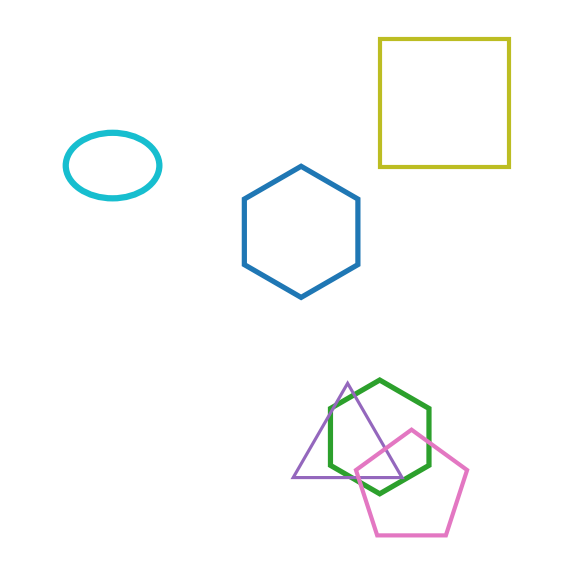[{"shape": "hexagon", "thickness": 2.5, "radius": 0.57, "center": [0.521, 0.598]}, {"shape": "hexagon", "thickness": 2.5, "radius": 0.49, "center": [0.658, 0.243]}, {"shape": "triangle", "thickness": 1.5, "radius": 0.54, "center": [0.602, 0.227]}, {"shape": "pentagon", "thickness": 2, "radius": 0.51, "center": [0.713, 0.154]}, {"shape": "square", "thickness": 2, "radius": 0.56, "center": [0.77, 0.821]}, {"shape": "oval", "thickness": 3, "radius": 0.41, "center": [0.195, 0.712]}]